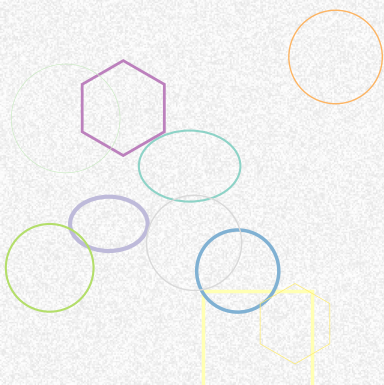[{"shape": "oval", "thickness": 1.5, "radius": 0.66, "center": [0.493, 0.569]}, {"shape": "square", "thickness": 2.5, "radius": 0.71, "center": [0.668, 0.103]}, {"shape": "oval", "thickness": 3, "radius": 0.5, "center": [0.283, 0.419]}, {"shape": "circle", "thickness": 2.5, "radius": 0.53, "center": [0.618, 0.296]}, {"shape": "circle", "thickness": 1, "radius": 0.61, "center": [0.872, 0.852]}, {"shape": "circle", "thickness": 1.5, "radius": 0.57, "center": [0.129, 0.304]}, {"shape": "circle", "thickness": 1, "radius": 0.62, "center": [0.504, 0.369]}, {"shape": "hexagon", "thickness": 2, "radius": 0.62, "center": [0.32, 0.719]}, {"shape": "circle", "thickness": 0.5, "radius": 0.71, "center": [0.17, 0.692]}, {"shape": "hexagon", "thickness": 0.5, "radius": 0.52, "center": [0.766, 0.159]}]